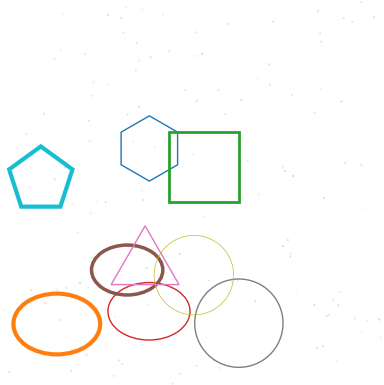[{"shape": "hexagon", "thickness": 1, "radius": 0.42, "center": [0.388, 0.614]}, {"shape": "oval", "thickness": 3, "radius": 0.56, "center": [0.148, 0.158]}, {"shape": "square", "thickness": 2, "radius": 0.45, "center": [0.529, 0.566]}, {"shape": "oval", "thickness": 1, "radius": 0.53, "center": [0.387, 0.191]}, {"shape": "oval", "thickness": 2.5, "radius": 0.46, "center": [0.33, 0.299]}, {"shape": "triangle", "thickness": 1, "radius": 0.51, "center": [0.377, 0.312]}, {"shape": "circle", "thickness": 1, "radius": 0.57, "center": [0.62, 0.161]}, {"shape": "circle", "thickness": 0.5, "radius": 0.52, "center": [0.504, 0.285]}, {"shape": "pentagon", "thickness": 3, "radius": 0.43, "center": [0.106, 0.533]}]